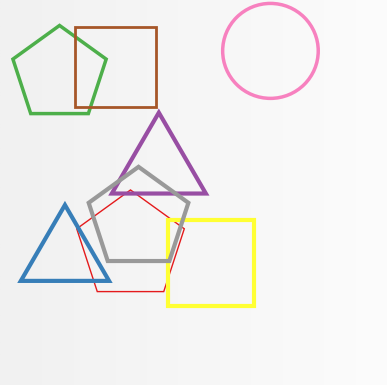[{"shape": "pentagon", "thickness": 1, "radius": 0.73, "center": [0.337, 0.361]}, {"shape": "triangle", "thickness": 3, "radius": 0.66, "center": [0.168, 0.336]}, {"shape": "pentagon", "thickness": 2.5, "radius": 0.63, "center": [0.154, 0.807]}, {"shape": "triangle", "thickness": 3, "radius": 0.7, "center": [0.41, 0.567]}, {"shape": "square", "thickness": 3, "radius": 0.56, "center": [0.544, 0.317]}, {"shape": "square", "thickness": 2, "radius": 0.52, "center": [0.298, 0.825]}, {"shape": "circle", "thickness": 2.5, "radius": 0.62, "center": [0.698, 0.868]}, {"shape": "pentagon", "thickness": 3, "radius": 0.68, "center": [0.358, 0.431]}]